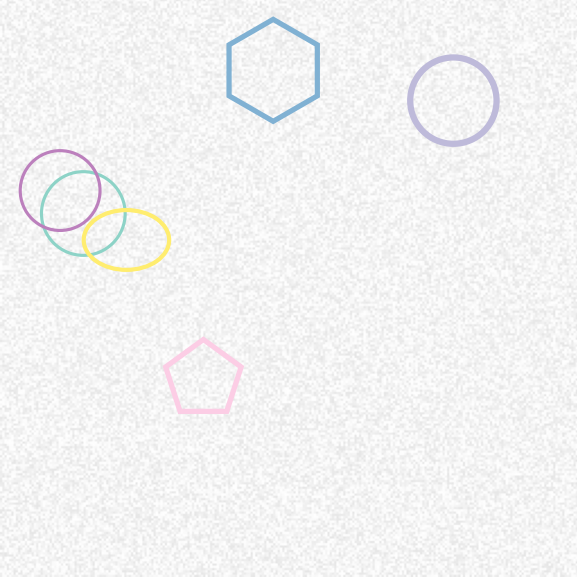[{"shape": "circle", "thickness": 1.5, "radius": 0.36, "center": [0.144, 0.629]}, {"shape": "circle", "thickness": 3, "radius": 0.37, "center": [0.785, 0.825]}, {"shape": "hexagon", "thickness": 2.5, "radius": 0.44, "center": [0.473, 0.877]}, {"shape": "pentagon", "thickness": 2.5, "radius": 0.34, "center": [0.352, 0.342]}, {"shape": "circle", "thickness": 1.5, "radius": 0.35, "center": [0.104, 0.669]}, {"shape": "oval", "thickness": 2, "radius": 0.37, "center": [0.219, 0.584]}]